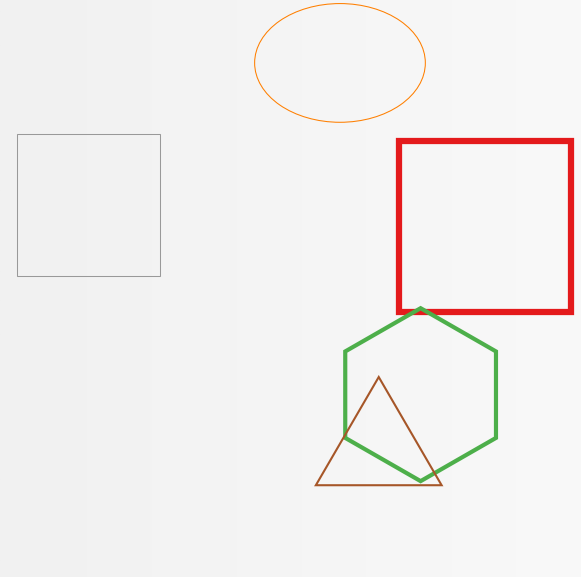[{"shape": "square", "thickness": 3, "radius": 0.74, "center": [0.835, 0.608]}, {"shape": "hexagon", "thickness": 2, "radius": 0.75, "center": [0.724, 0.316]}, {"shape": "oval", "thickness": 0.5, "radius": 0.73, "center": [0.585, 0.89]}, {"shape": "triangle", "thickness": 1, "radius": 0.62, "center": [0.652, 0.221]}, {"shape": "square", "thickness": 0.5, "radius": 0.62, "center": [0.152, 0.644]}]